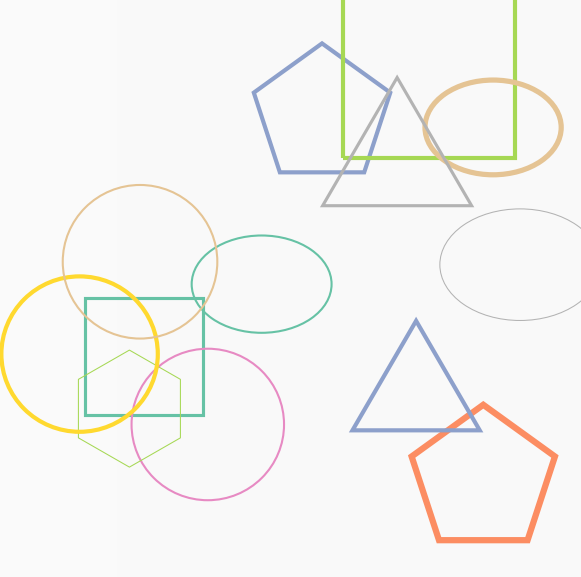[{"shape": "oval", "thickness": 1, "radius": 0.6, "center": [0.45, 0.507]}, {"shape": "square", "thickness": 1.5, "radius": 0.51, "center": [0.248, 0.381]}, {"shape": "pentagon", "thickness": 3, "radius": 0.65, "center": [0.831, 0.169]}, {"shape": "pentagon", "thickness": 2, "radius": 0.62, "center": [0.554, 0.801]}, {"shape": "triangle", "thickness": 2, "radius": 0.63, "center": [0.716, 0.317]}, {"shape": "circle", "thickness": 1, "radius": 0.66, "center": [0.357, 0.264]}, {"shape": "square", "thickness": 2, "radius": 0.74, "center": [0.738, 0.875]}, {"shape": "hexagon", "thickness": 0.5, "radius": 0.51, "center": [0.223, 0.292]}, {"shape": "circle", "thickness": 2, "radius": 0.67, "center": [0.137, 0.386]}, {"shape": "oval", "thickness": 2.5, "radius": 0.59, "center": [0.848, 0.778]}, {"shape": "circle", "thickness": 1, "radius": 0.66, "center": [0.241, 0.546]}, {"shape": "oval", "thickness": 0.5, "radius": 0.69, "center": [0.895, 0.541]}, {"shape": "triangle", "thickness": 1.5, "radius": 0.74, "center": [0.683, 0.717]}]